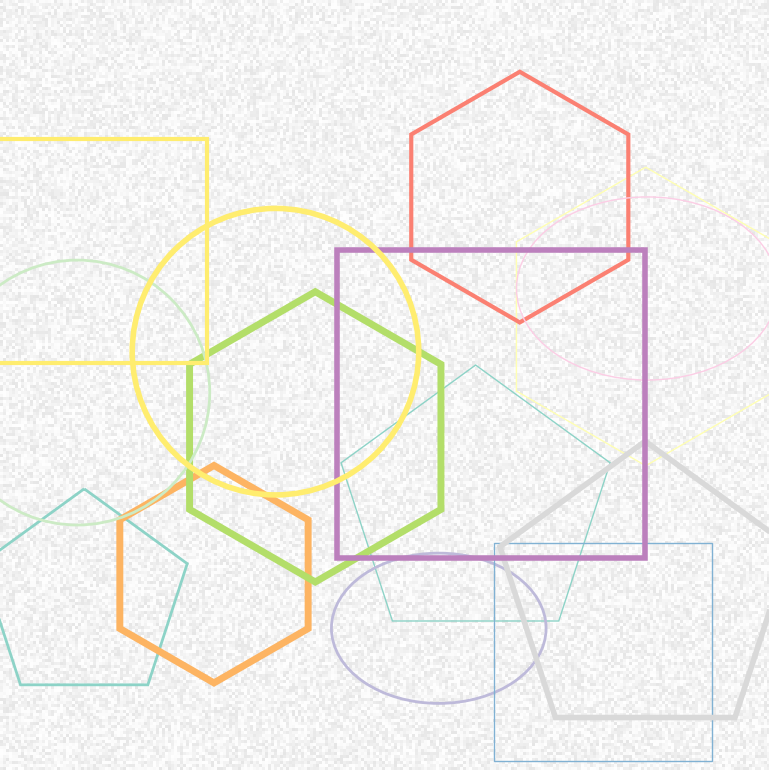[{"shape": "pentagon", "thickness": 1, "radius": 0.7, "center": [0.109, 0.224]}, {"shape": "pentagon", "thickness": 0.5, "radius": 0.92, "center": [0.618, 0.342]}, {"shape": "hexagon", "thickness": 0.5, "radius": 0.97, "center": [0.839, 0.589]}, {"shape": "oval", "thickness": 1, "radius": 0.7, "center": [0.57, 0.184]}, {"shape": "hexagon", "thickness": 1.5, "radius": 0.81, "center": [0.675, 0.744]}, {"shape": "square", "thickness": 0.5, "radius": 0.71, "center": [0.783, 0.153]}, {"shape": "hexagon", "thickness": 2.5, "radius": 0.71, "center": [0.278, 0.254]}, {"shape": "hexagon", "thickness": 2.5, "radius": 0.94, "center": [0.409, 0.433]}, {"shape": "oval", "thickness": 0.5, "radius": 0.85, "center": [0.841, 0.625]}, {"shape": "pentagon", "thickness": 2, "radius": 0.99, "center": [0.838, 0.229]}, {"shape": "square", "thickness": 2, "radius": 1.0, "center": [0.638, 0.475]}, {"shape": "circle", "thickness": 1, "radius": 0.86, "center": [0.1, 0.49]}, {"shape": "circle", "thickness": 2, "radius": 0.93, "center": [0.358, 0.543]}, {"shape": "square", "thickness": 1.5, "radius": 0.73, "center": [0.123, 0.674]}]